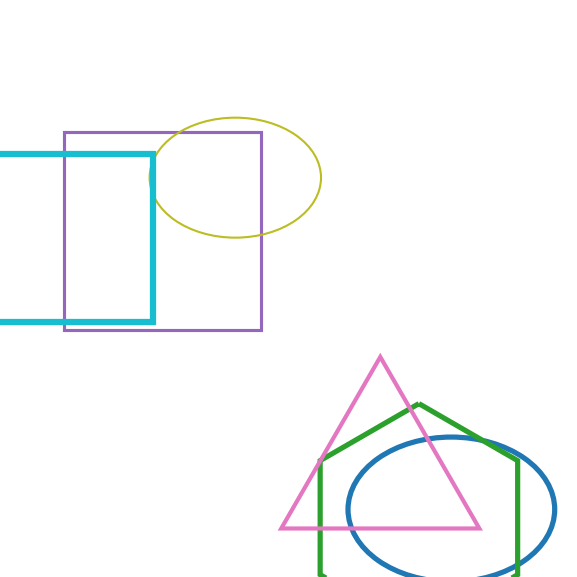[{"shape": "oval", "thickness": 2.5, "radius": 0.89, "center": [0.782, 0.117]}, {"shape": "hexagon", "thickness": 2.5, "radius": 0.99, "center": [0.725, 0.103]}, {"shape": "square", "thickness": 1.5, "radius": 0.86, "center": [0.281, 0.6]}, {"shape": "triangle", "thickness": 2, "radius": 0.99, "center": [0.659, 0.183]}, {"shape": "oval", "thickness": 1, "radius": 0.74, "center": [0.407, 0.691]}, {"shape": "square", "thickness": 3, "radius": 0.73, "center": [0.119, 0.587]}]